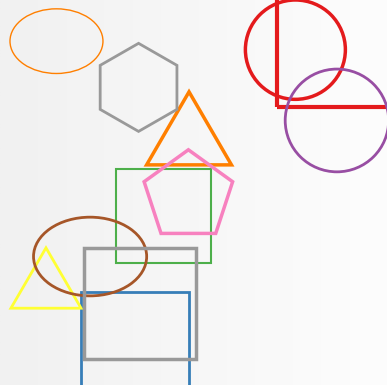[{"shape": "square", "thickness": 3, "radius": 0.71, "center": [0.858, 0.864]}, {"shape": "circle", "thickness": 2.5, "radius": 0.65, "center": [0.762, 0.871]}, {"shape": "square", "thickness": 2, "radius": 0.7, "center": [0.348, 0.101]}, {"shape": "square", "thickness": 1.5, "radius": 0.61, "center": [0.423, 0.439]}, {"shape": "circle", "thickness": 2, "radius": 0.67, "center": [0.869, 0.687]}, {"shape": "triangle", "thickness": 2.5, "radius": 0.63, "center": [0.488, 0.635]}, {"shape": "oval", "thickness": 1, "radius": 0.6, "center": [0.146, 0.893]}, {"shape": "triangle", "thickness": 2, "radius": 0.52, "center": [0.119, 0.252]}, {"shape": "oval", "thickness": 2, "radius": 0.73, "center": [0.233, 0.334]}, {"shape": "pentagon", "thickness": 2.5, "radius": 0.6, "center": [0.486, 0.491]}, {"shape": "hexagon", "thickness": 2, "radius": 0.57, "center": [0.358, 0.773]}, {"shape": "square", "thickness": 2.5, "radius": 0.72, "center": [0.362, 0.211]}]